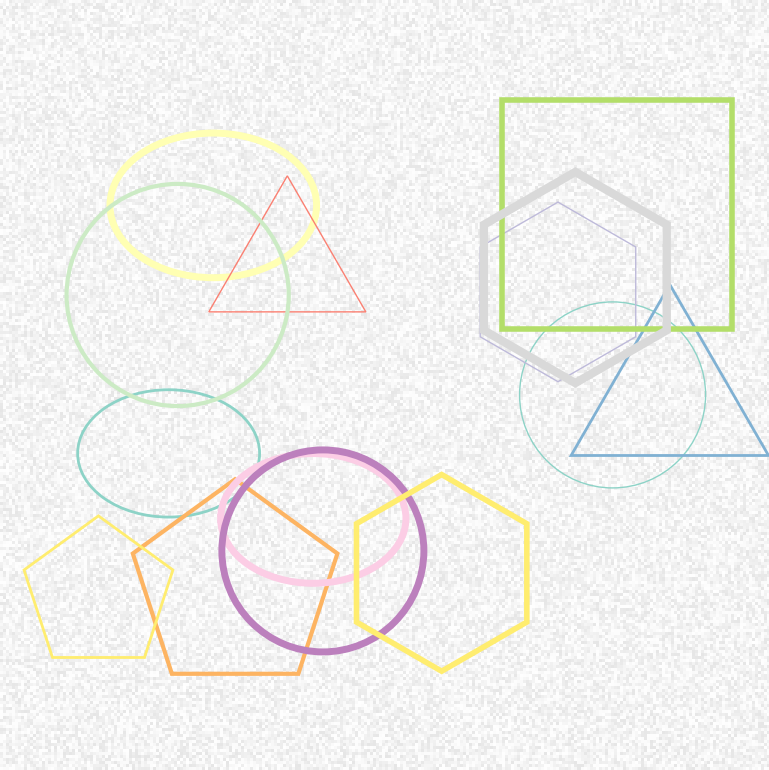[{"shape": "oval", "thickness": 1, "radius": 0.59, "center": [0.219, 0.411]}, {"shape": "circle", "thickness": 0.5, "radius": 0.6, "center": [0.796, 0.487]}, {"shape": "oval", "thickness": 2.5, "radius": 0.67, "center": [0.277, 0.733]}, {"shape": "hexagon", "thickness": 0.5, "radius": 0.58, "center": [0.725, 0.621]}, {"shape": "triangle", "thickness": 0.5, "radius": 0.59, "center": [0.373, 0.654]}, {"shape": "triangle", "thickness": 1, "radius": 0.74, "center": [0.87, 0.482]}, {"shape": "pentagon", "thickness": 1.5, "radius": 0.7, "center": [0.305, 0.238]}, {"shape": "square", "thickness": 2, "radius": 0.75, "center": [0.801, 0.721]}, {"shape": "oval", "thickness": 2.5, "radius": 0.6, "center": [0.407, 0.327]}, {"shape": "hexagon", "thickness": 3, "radius": 0.69, "center": [0.747, 0.64]}, {"shape": "circle", "thickness": 2.5, "radius": 0.66, "center": [0.419, 0.285]}, {"shape": "circle", "thickness": 1.5, "radius": 0.72, "center": [0.231, 0.617]}, {"shape": "pentagon", "thickness": 1, "radius": 0.51, "center": [0.128, 0.228]}, {"shape": "hexagon", "thickness": 2, "radius": 0.64, "center": [0.574, 0.256]}]